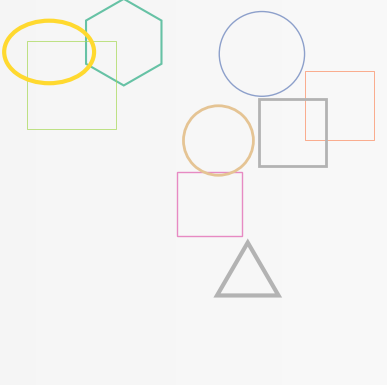[{"shape": "hexagon", "thickness": 1.5, "radius": 0.56, "center": [0.319, 0.89]}, {"shape": "square", "thickness": 0.5, "radius": 0.44, "center": [0.876, 0.725]}, {"shape": "circle", "thickness": 1, "radius": 0.55, "center": [0.676, 0.86]}, {"shape": "square", "thickness": 1, "radius": 0.42, "center": [0.541, 0.47]}, {"shape": "square", "thickness": 0.5, "radius": 0.57, "center": [0.184, 0.779]}, {"shape": "oval", "thickness": 3, "radius": 0.58, "center": [0.127, 0.865]}, {"shape": "circle", "thickness": 2, "radius": 0.45, "center": [0.564, 0.635]}, {"shape": "triangle", "thickness": 3, "radius": 0.46, "center": [0.639, 0.278]}, {"shape": "square", "thickness": 2, "radius": 0.44, "center": [0.754, 0.657]}]